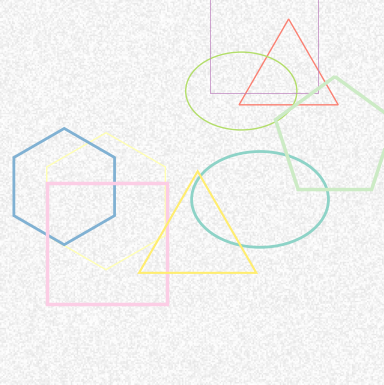[{"shape": "oval", "thickness": 2, "radius": 0.89, "center": [0.675, 0.482]}, {"shape": "hexagon", "thickness": 1, "radius": 0.89, "center": [0.275, 0.477]}, {"shape": "triangle", "thickness": 1, "radius": 0.74, "center": [0.75, 0.802]}, {"shape": "hexagon", "thickness": 2, "radius": 0.75, "center": [0.167, 0.515]}, {"shape": "oval", "thickness": 1, "radius": 0.72, "center": [0.627, 0.764]}, {"shape": "square", "thickness": 2.5, "radius": 0.78, "center": [0.277, 0.368]}, {"shape": "square", "thickness": 0.5, "radius": 0.7, "center": [0.686, 0.9]}, {"shape": "pentagon", "thickness": 2.5, "radius": 0.81, "center": [0.87, 0.639]}, {"shape": "triangle", "thickness": 1.5, "radius": 0.88, "center": [0.513, 0.379]}]